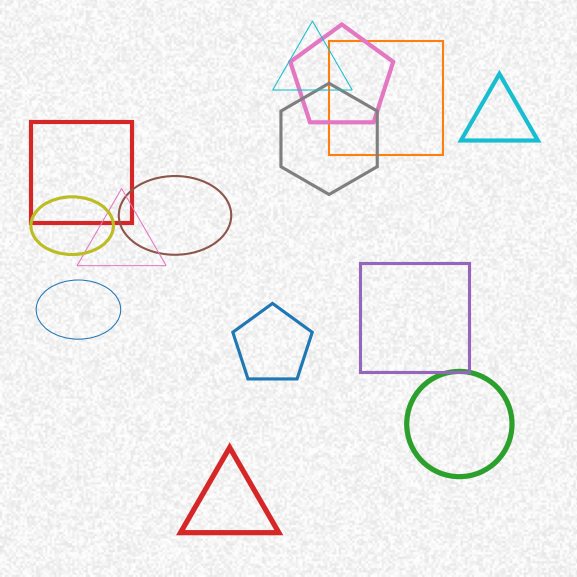[{"shape": "pentagon", "thickness": 1.5, "radius": 0.36, "center": [0.472, 0.401]}, {"shape": "oval", "thickness": 0.5, "radius": 0.37, "center": [0.136, 0.463]}, {"shape": "square", "thickness": 1, "radius": 0.49, "center": [0.668, 0.83]}, {"shape": "circle", "thickness": 2.5, "radius": 0.46, "center": [0.795, 0.265]}, {"shape": "square", "thickness": 2, "radius": 0.44, "center": [0.141, 0.7]}, {"shape": "triangle", "thickness": 2.5, "radius": 0.49, "center": [0.398, 0.126]}, {"shape": "square", "thickness": 1.5, "radius": 0.47, "center": [0.718, 0.449]}, {"shape": "oval", "thickness": 1, "radius": 0.49, "center": [0.303, 0.626]}, {"shape": "triangle", "thickness": 0.5, "radius": 0.45, "center": [0.211, 0.584]}, {"shape": "pentagon", "thickness": 2, "radius": 0.47, "center": [0.592, 0.863]}, {"shape": "hexagon", "thickness": 1.5, "radius": 0.48, "center": [0.57, 0.759]}, {"shape": "oval", "thickness": 1.5, "radius": 0.36, "center": [0.125, 0.608]}, {"shape": "triangle", "thickness": 0.5, "radius": 0.4, "center": [0.541, 0.883]}, {"shape": "triangle", "thickness": 2, "radius": 0.38, "center": [0.865, 0.794]}]